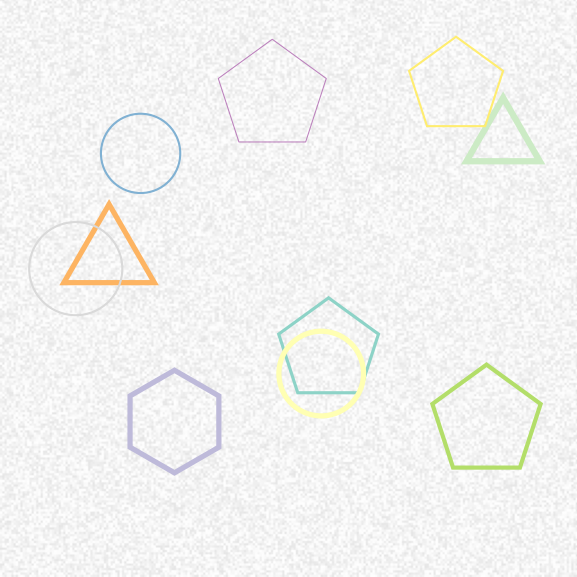[{"shape": "pentagon", "thickness": 1.5, "radius": 0.45, "center": [0.569, 0.393]}, {"shape": "circle", "thickness": 2.5, "radius": 0.37, "center": [0.556, 0.352]}, {"shape": "hexagon", "thickness": 2.5, "radius": 0.44, "center": [0.302, 0.269]}, {"shape": "circle", "thickness": 1, "radius": 0.34, "center": [0.243, 0.734]}, {"shape": "triangle", "thickness": 2.5, "radius": 0.45, "center": [0.189, 0.555]}, {"shape": "pentagon", "thickness": 2, "radius": 0.49, "center": [0.842, 0.269]}, {"shape": "circle", "thickness": 1, "radius": 0.4, "center": [0.131, 0.534]}, {"shape": "pentagon", "thickness": 0.5, "radius": 0.49, "center": [0.471, 0.833]}, {"shape": "triangle", "thickness": 3, "radius": 0.37, "center": [0.871, 0.757]}, {"shape": "pentagon", "thickness": 1, "radius": 0.43, "center": [0.79, 0.85]}]